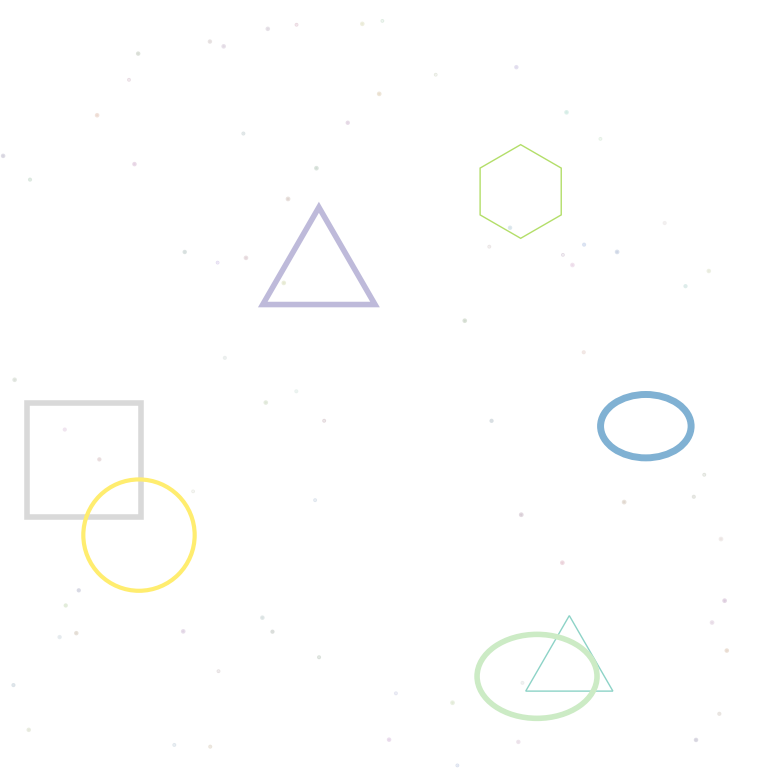[{"shape": "triangle", "thickness": 0.5, "radius": 0.33, "center": [0.739, 0.135]}, {"shape": "triangle", "thickness": 2, "radius": 0.42, "center": [0.414, 0.647]}, {"shape": "oval", "thickness": 2.5, "radius": 0.29, "center": [0.839, 0.447]}, {"shape": "hexagon", "thickness": 0.5, "radius": 0.3, "center": [0.676, 0.751]}, {"shape": "square", "thickness": 2, "radius": 0.37, "center": [0.109, 0.402]}, {"shape": "oval", "thickness": 2, "radius": 0.39, "center": [0.697, 0.122]}, {"shape": "circle", "thickness": 1.5, "radius": 0.36, "center": [0.181, 0.305]}]